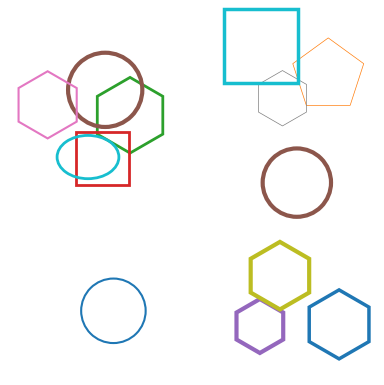[{"shape": "hexagon", "thickness": 2.5, "radius": 0.45, "center": [0.881, 0.157]}, {"shape": "circle", "thickness": 1.5, "radius": 0.42, "center": [0.295, 0.193]}, {"shape": "pentagon", "thickness": 0.5, "radius": 0.48, "center": [0.853, 0.805]}, {"shape": "hexagon", "thickness": 2, "radius": 0.49, "center": [0.338, 0.701]}, {"shape": "square", "thickness": 2, "radius": 0.34, "center": [0.266, 0.588]}, {"shape": "hexagon", "thickness": 3, "radius": 0.35, "center": [0.675, 0.153]}, {"shape": "circle", "thickness": 3, "radius": 0.44, "center": [0.771, 0.526]}, {"shape": "circle", "thickness": 3, "radius": 0.48, "center": [0.273, 0.767]}, {"shape": "hexagon", "thickness": 1.5, "radius": 0.44, "center": [0.124, 0.728]}, {"shape": "hexagon", "thickness": 0.5, "radius": 0.36, "center": [0.734, 0.745]}, {"shape": "hexagon", "thickness": 3, "radius": 0.44, "center": [0.727, 0.284]}, {"shape": "square", "thickness": 2.5, "radius": 0.48, "center": [0.678, 0.881]}, {"shape": "oval", "thickness": 2, "radius": 0.4, "center": [0.229, 0.592]}]